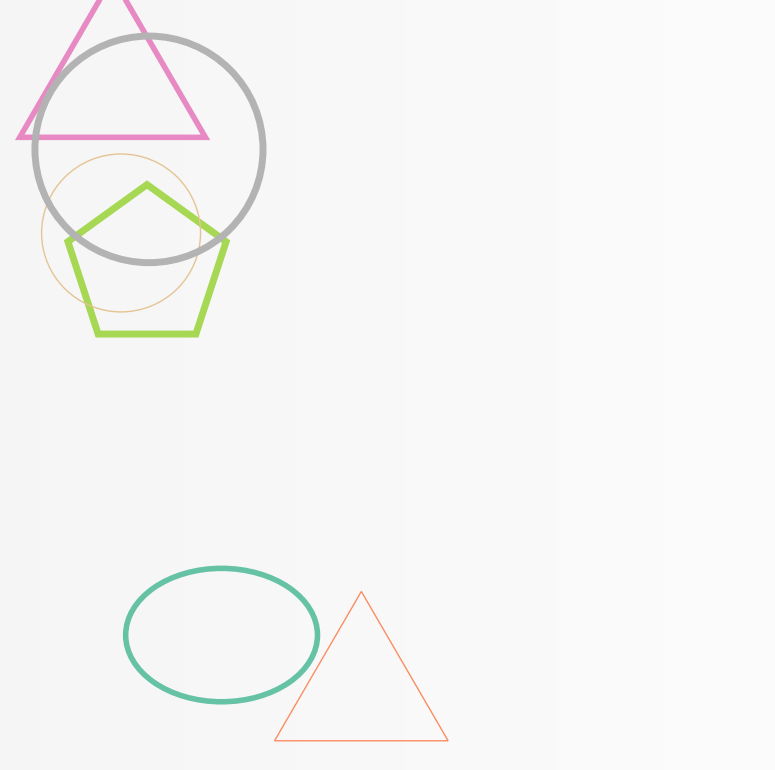[{"shape": "oval", "thickness": 2, "radius": 0.62, "center": [0.286, 0.175]}, {"shape": "triangle", "thickness": 0.5, "radius": 0.65, "center": [0.466, 0.103]}, {"shape": "triangle", "thickness": 2, "radius": 0.69, "center": [0.145, 0.891]}, {"shape": "pentagon", "thickness": 2.5, "radius": 0.54, "center": [0.19, 0.653]}, {"shape": "circle", "thickness": 0.5, "radius": 0.51, "center": [0.156, 0.697]}, {"shape": "circle", "thickness": 2.5, "radius": 0.74, "center": [0.192, 0.806]}]